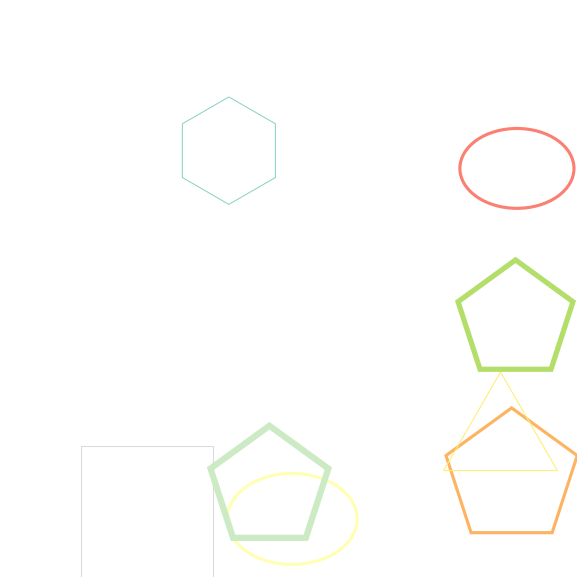[{"shape": "hexagon", "thickness": 0.5, "radius": 0.47, "center": [0.396, 0.738]}, {"shape": "oval", "thickness": 1.5, "radius": 0.56, "center": [0.506, 0.101]}, {"shape": "oval", "thickness": 1.5, "radius": 0.49, "center": [0.895, 0.708]}, {"shape": "pentagon", "thickness": 1.5, "radius": 0.6, "center": [0.886, 0.173]}, {"shape": "pentagon", "thickness": 2.5, "radius": 0.52, "center": [0.893, 0.444]}, {"shape": "square", "thickness": 0.5, "radius": 0.57, "center": [0.254, 0.112]}, {"shape": "pentagon", "thickness": 3, "radius": 0.54, "center": [0.467, 0.155]}, {"shape": "triangle", "thickness": 0.5, "radius": 0.57, "center": [0.867, 0.241]}]